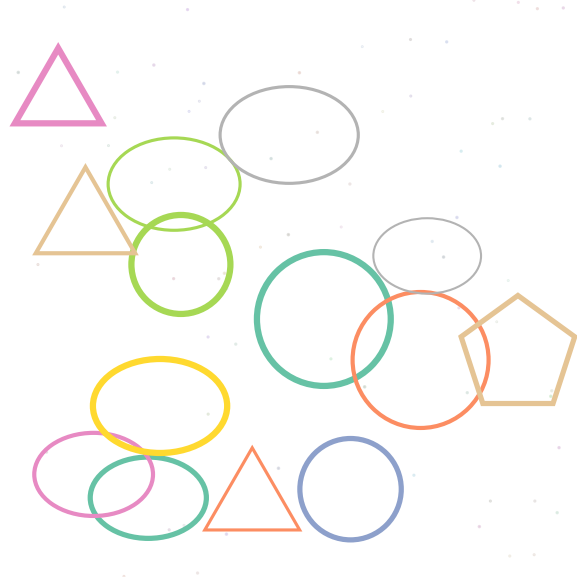[{"shape": "oval", "thickness": 2.5, "radius": 0.5, "center": [0.257, 0.137]}, {"shape": "circle", "thickness": 3, "radius": 0.58, "center": [0.561, 0.447]}, {"shape": "triangle", "thickness": 1.5, "radius": 0.47, "center": [0.437, 0.129]}, {"shape": "circle", "thickness": 2, "radius": 0.59, "center": [0.728, 0.376]}, {"shape": "circle", "thickness": 2.5, "radius": 0.44, "center": [0.607, 0.152]}, {"shape": "triangle", "thickness": 3, "radius": 0.43, "center": [0.101, 0.829]}, {"shape": "oval", "thickness": 2, "radius": 0.51, "center": [0.162, 0.178]}, {"shape": "circle", "thickness": 3, "radius": 0.43, "center": [0.313, 0.541]}, {"shape": "oval", "thickness": 1.5, "radius": 0.57, "center": [0.301, 0.68]}, {"shape": "oval", "thickness": 3, "radius": 0.58, "center": [0.277, 0.296]}, {"shape": "pentagon", "thickness": 2.5, "radius": 0.52, "center": [0.897, 0.384]}, {"shape": "triangle", "thickness": 2, "radius": 0.5, "center": [0.148, 0.61]}, {"shape": "oval", "thickness": 1, "radius": 0.47, "center": [0.74, 0.556]}, {"shape": "oval", "thickness": 1.5, "radius": 0.6, "center": [0.501, 0.765]}]